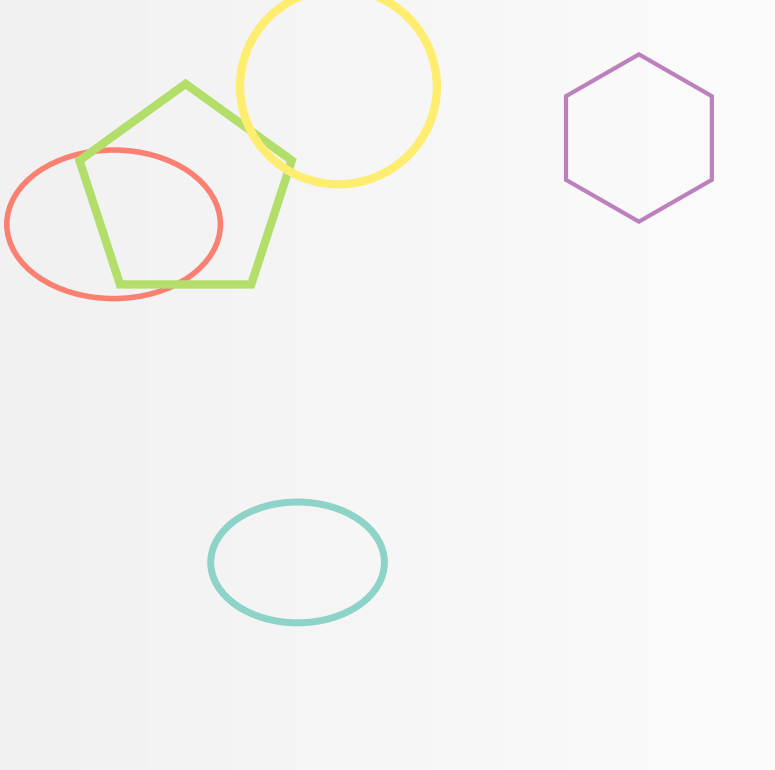[{"shape": "oval", "thickness": 2.5, "radius": 0.56, "center": [0.384, 0.27]}, {"shape": "oval", "thickness": 2, "radius": 0.69, "center": [0.147, 0.709]}, {"shape": "pentagon", "thickness": 3, "radius": 0.72, "center": [0.239, 0.747]}, {"shape": "hexagon", "thickness": 1.5, "radius": 0.54, "center": [0.824, 0.821]}, {"shape": "circle", "thickness": 3, "radius": 0.63, "center": [0.437, 0.888]}]